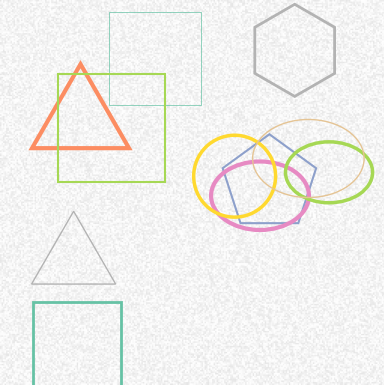[{"shape": "square", "thickness": 0.5, "radius": 0.6, "center": [0.403, 0.849]}, {"shape": "square", "thickness": 2, "radius": 0.57, "center": [0.201, 0.102]}, {"shape": "triangle", "thickness": 3, "radius": 0.73, "center": [0.209, 0.688]}, {"shape": "pentagon", "thickness": 1.5, "radius": 0.64, "center": [0.7, 0.524]}, {"shape": "oval", "thickness": 3, "radius": 0.64, "center": [0.675, 0.492]}, {"shape": "square", "thickness": 1.5, "radius": 0.7, "center": [0.289, 0.668]}, {"shape": "oval", "thickness": 2.5, "radius": 0.57, "center": [0.855, 0.552]}, {"shape": "circle", "thickness": 2.5, "radius": 0.53, "center": [0.609, 0.542]}, {"shape": "oval", "thickness": 1, "radius": 0.72, "center": [0.801, 0.588]}, {"shape": "triangle", "thickness": 1, "radius": 0.63, "center": [0.191, 0.325]}, {"shape": "hexagon", "thickness": 2, "radius": 0.6, "center": [0.765, 0.869]}]